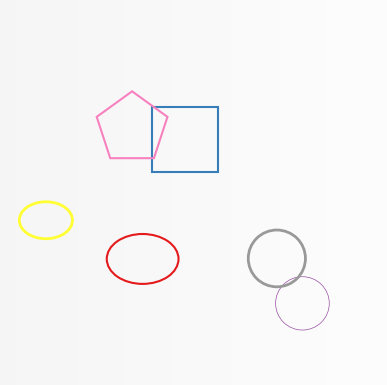[{"shape": "oval", "thickness": 1.5, "radius": 0.46, "center": [0.368, 0.327]}, {"shape": "square", "thickness": 1.5, "radius": 0.42, "center": [0.477, 0.638]}, {"shape": "circle", "thickness": 0.5, "radius": 0.35, "center": [0.78, 0.212]}, {"shape": "oval", "thickness": 2, "radius": 0.34, "center": [0.118, 0.428]}, {"shape": "pentagon", "thickness": 1.5, "radius": 0.48, "center": [0.341, 0.667]}, {"shape": "circle", "thickness": 2, "radius": 0.37, "center": [0.714, 0.329]}]